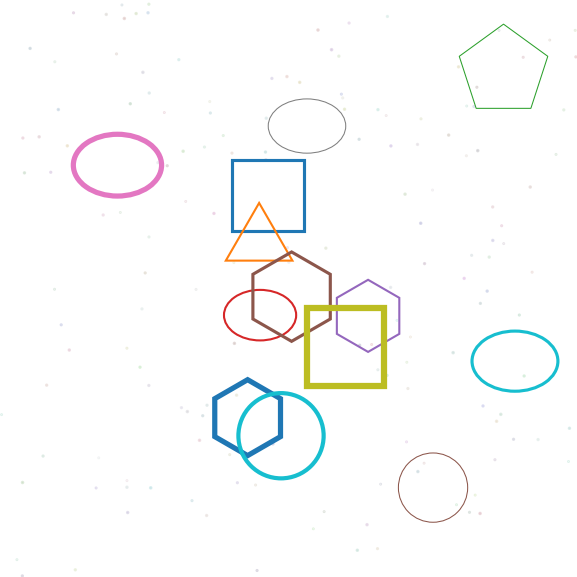[{"shape": "hexagon", "thickness": 2.5, "radius": 0.33, "center": [0.429, 0.276]}, {"shape": "square", "thickness": 1.5, "radius": 0.31, "center": [0.464, 0.661]}, {"shape": "triangle", "thickness": 1, "radius": 0.33, "center": [0.449, 0.581]}, {"shape": "pentagon", "thickness": 0.5, "radius": 0.4, "center": [0.872, 0.877]}, {"shape": "oval", "thickness": 1, "radius": 0.31, "center": [0.45, 0.453]}, {"shape": "hexagon", "thickness": 1, "radius": 0.31, "center": [0.637, 0.452]}, {"shape": "circle", "thickness": 0.5, "radius": 0.3, "center": [0.75, 0.155]}, {"shape": "hexagon", "thickness": 1.5, "radius": 0.39, "center": [0.505, 0.485]}, {"shape": "oval", "thickness": 2.5, "radius": 0.38, "center": [0.203, 0.713]}, {"shape": "oval", "thickness": 0.5, "radius": 0.34, "center": [0.532, 0.781]}, {"shape": "square", "thickness": 3, "radius": 0.33, "center": [0.598, 0.398]}, {"shape": "oval", "thickness": 1.5, "radius": 0.37, "center": [0.892, 0.374]}, {"shape": "circle", "thickness": 2, "radius": 0.37, "center": [0.487, 0.245]}]